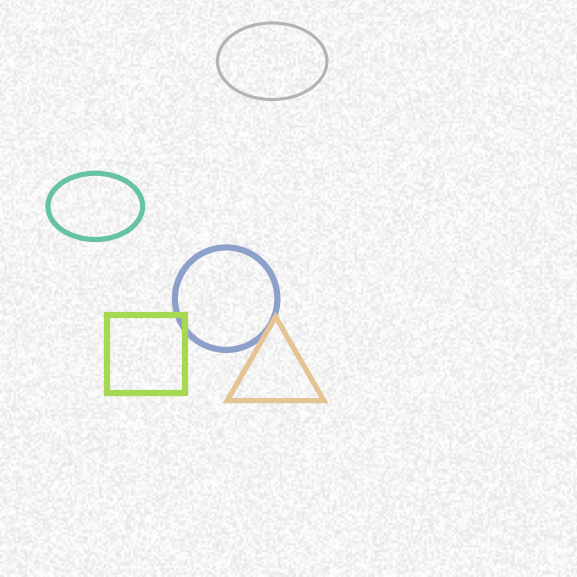[{"shape": "oval", "thickness": 2.5, "radius": 0.41, "center": [0.165, 0.642]}, {"shape": "circle", "thickness": 3, "radius": 0.44, "center": [0.392, 0.482]}, {"shape": "square", "thickness": 3, "radius": 0.34, "center": [0.252, 0.387]}, {"shape": "triangle", "thickness": 2.5, "radius": 0.48, "center": [0.477, 0.354]}, {"shape": "oval", "thickness": 1.5, "radius": 0.47, "center": [0.471, 0.893]}]